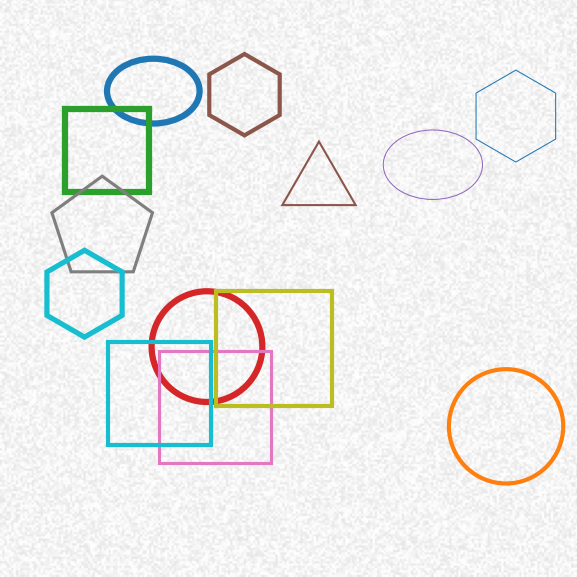[{"shape": "hexagon", "thickness": 0.5, "radius": 0.4, "center": [0.893, 0.798]}, {"shape": "oval", "thickness": 3, "radius": 0.4, "center": [0.265, 0.841]}, {"shape": "circle", "thickness": 2, "radius": 0.49, "center": [0.876, 0.261]}, {"shape": "square", "thickness": 3, "radius": 0.36, "center": [0.185, 0.739]}, {"shape": "circle", "thickness": 3, "radius": 0.48, "center": [0.358, 0.399]}, {"shape": "oval", "thickness": 0.5, "radius": 0.43, "center": [0.75, 0.714]}, {"shape": "hexagon", "thickness": 2, "radius": 0.35, "center": [0.423, 0.835]}, {"shape": "triangle", "thickness": 1, "radius": 0.37, "center": [0.552, 0.681]}, {"shape": "square", "thickness": 1.5, "radius": 0.48, "center": [0.372, 0.294]}, {"shape": "pentagon", "thickness": 1.5, "radius": 0.46, "center": [0.177, 0.603]}, {"shape": "square", "thickness": 2, "radius": 0.5, "center": [0.475, 0.396]}, {"shape": "hexagon", "thickness": 2.5, "radius": 0.38, "center": [0.146, 0.491]}, {"shape": "square", "thickness": 2, "radius": 0.45, "center": [0.276, 0.318]}]